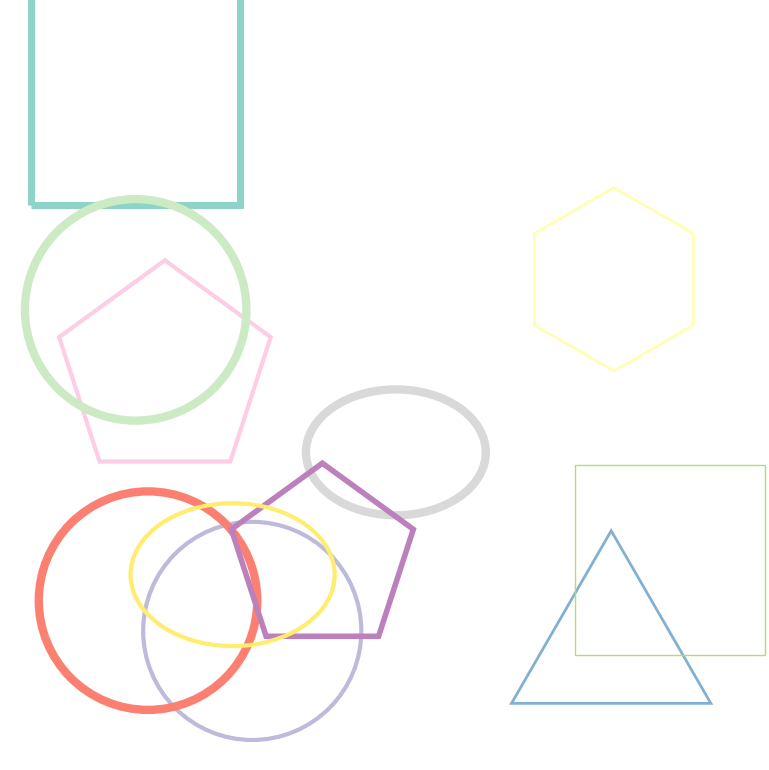[{"shape": "square", "thickness": 2.5, "radius": 0.68, "center": [0.176, 0.869]}, {"shape": "hexagon", "thickness": 1, "radius": 0.6, "center": [0.797, 0.637]}, {"shape": "circle", "thickness": 1.5, "radius": 0.71, "center": [0.328, 0.181]}, {"shape": "circle", "thickness": 3, "radius": 0.71, "center": [0.192, 0.22]}, {"shape": "triangle", "thickness": 1, "radius": 0.75, "center": [0.794, 0.161]}, {"shape": "square", "thickness": 0.5, "radius": 0.62, "center": [0.87, 0.273]}, {"shape": "pentagon", "thickness": 1.5, "radius": 0.72, "center": [0.214, 0.517]}, {"shape": "oval", "thickness": 3, "radius": 0.58, "center": [0.514, 0.413]}, {"shape": "pentagon", "thickness": 2, "radius": 0.62, "center": [0.419, 0.274]}, {"shape": "circle", "thickness": 3, "radius": 0.72, "center": [0.176, 0.598]}, {"shape": "oval", "thickness": 1.5, "radius": 0.66, "center": [0.302, 0.254]}]